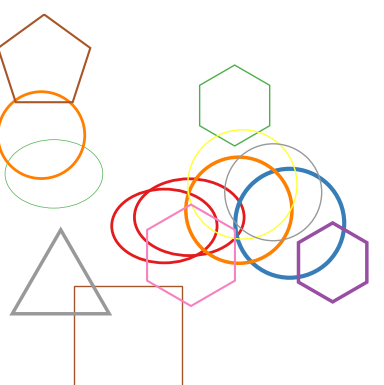[{"shape": "oval", "thickness": 2, "radius": 0.71, "center": [0.492, 0.436]}, {"shape": "oval", "thickness": 2, "radius": 0.68, "center": [0.427, 0.413]}, {"shape": "circle", "thickness": 3, "radius": 0.71, "center": [0.753, 0.42]}, {"shape": "hexagon", "thickness": 1, "radius": 0.53, "center": [0.61, 0.726]}, {"shape": "oval", "thickness": 0.5, "radius": 0.63, "center": [0.14, 0.548]}, {"shape": "hexagon", "thickness": 2.5, "radius": 0.51, "center": [0.864, 0.318]}, {"shape": "circle", "thickness": 2.5, "radius": 0.69, "center": [0.621, 0.454]}, {"shape": "circle", "thickness": 2, "radius": 0.56, "center": [0.107, 0.649]}, {"shape": "circle", "thickness": 1, "radius": 0.71, "center": [0.629, 0.521]}, {"shape": "square", "thickness": 1, "radius": 0.7, "center": [0.333, 0.117]}, {"shape": "pentagon", "thickness": 1.5, "radius": 0.63, "center": [0.115, 0.836]}, {"shape": "hexagon", "thickness": 1.5, "radius": 0.66, "center": [0.496, 0.337]}, {"shape": "circle", "thickness": 1, "radius": 0.63, "center": [0.71, 0.501]}, {"shape": "triangle", "thickness": 2.5, "radius": 0.73, "center": [0.158, 0.258]}]